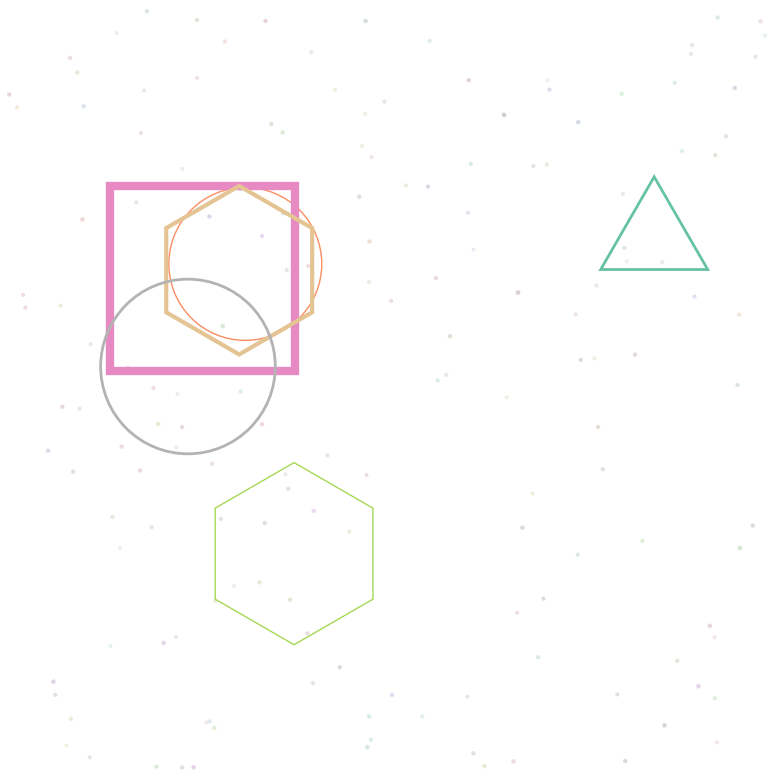[{"shape": "triangle", "thickness": 1, "radius": 0.4, "center": [0.85, 0.69]}, {"shape": "circle", "thickness": 0.5, "radius": 0.5, "center": [0.319, 0.657]}, {"shape": "square", "thickness": 3, "radius": 0.6, "center": [0.263, 0.638]}, {"shape": "hexagon", "thickness": 0.5, "radius": 0.59, "center": [0.382, 0.281]}, {"shape": "hexagon", "thickness": 1.5, "radius": 0.55, "center": [0.311, 0.649]}, {"shape": "circle", "thickness": 1, "radius": 0.57, "center": [0.244, 0.524]}]